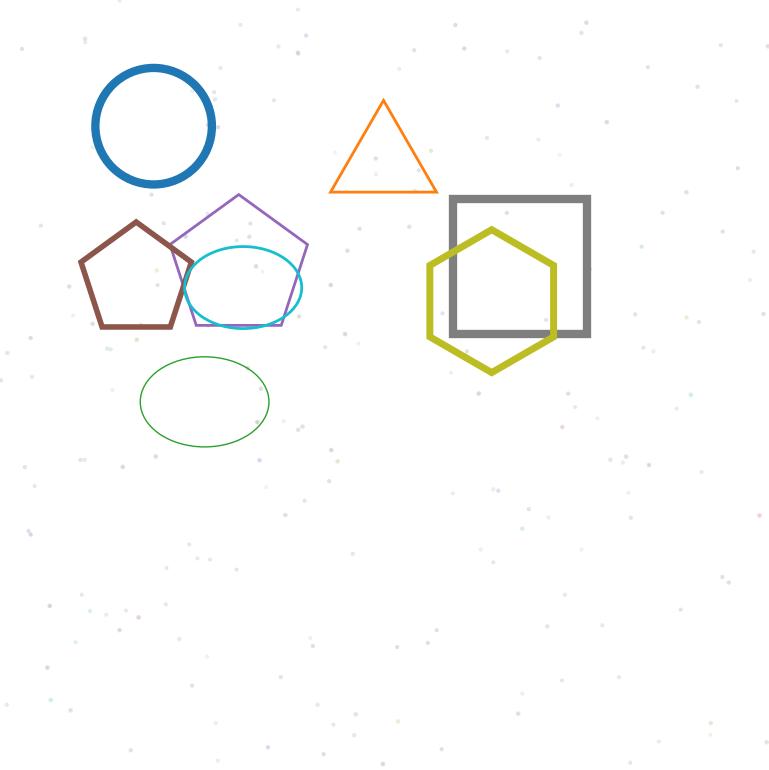[{"shape": "circle", "thickness": 3, "radius": 0.38, "center": [0.2, 0.836]}, {"shape": "triangle", "thickness": 1, "radius": 0.4, "center": [0.498, 0.79]}, {"shape": "oval", "thickness": 0.5, "radius": 0.42, "center": [0.266, 0.478]}, {"shape": "pentagon", "thickness": 1, "radius": 0.47, "center": [0.31, 0.653]}, {"shape": "pentagon", "thickness": 2, "radius": 0.38, "center": [0.177, 0.636]}, {"shape": "square", "thickness": 3, "radius": 0.44, "center": [0.675, 0.654]}, {"shape": "hexagon", "thickness": 2.5, "radius": 0.46, "center": [0.639, 0.609]}, {"shape": "oval", "thickness": 1, "radius": 0.38, "center": [0.316, 0.627]}]